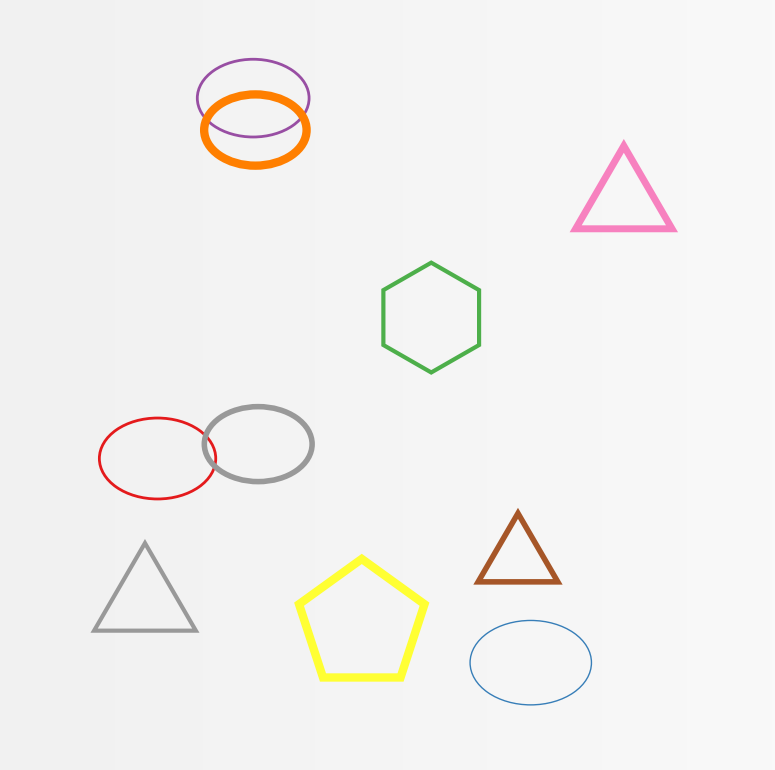[{"shape": "oval", "thickness": 1, "radius": 0.38, "center": [0.203, 0.405]}, {"shape": "oval", "thickness": 0.5, "radius": 0.39, "center": [0.685, 0.139]}, {"shape": "hexagon", "thickness": 1.5, "radius": 0.36, "center": [0.556, 0.588]}, {"shape": "oval", "thickness": 1, "radius": 0.36, "center": [0.327, 0.873]}, {"shape": "oval", "thickness": 3, "radius": 0.33, "center": [0.33, 0.831]}, {"shape": "pentagon", "thickness": 3, "radius": 0.43, "center": [0.467, 0.189]}, {"shape": "triangle", "thickness": 2, "radius": 0.3, "center": [0.668, 0.274]}, {"shape": "triangle", "thickness": 2.5, "radius": 0.36, "center": [0.805, 0.739]}, {"shape": "triangle", "thickness": 1.5, "radius": 0.38, "center": [0.187, 0.219]}, {"shape": "oval", "thickness": 2, "radius": 0.35, "center": [0.333, 0.423]}]